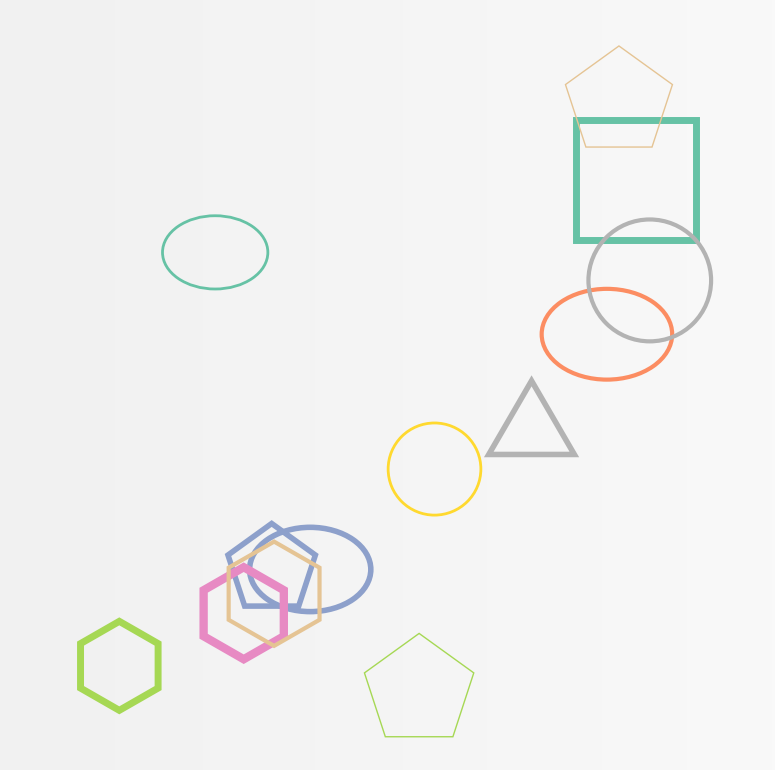[{"shape": "oval", "thickness": 1, "radius": 0.34, "center": [0.278, 0.672]}, {"shape": "square", "thickness": 2.5, "radius": 0.39, "center": [0.821, 0.766]}, {"shape": "oval", "thickness": 1.5, "radius": 0.42, "center": [0.783, 0.566]}, {"shape": "pentagon", "thickness": 2, "radius": 0.3, "center": [0.351, 0.261]}, {"shape": "oval", "thickness": 2, "radius": 0.39, "center": [0.4, 0.26]}, {"shape": "hexagon", "thickness": 3, "radius": 0.3, "center": [0.314, 0.204]}, {"shape": "pentagon", "thickness": 0.5, "radius": 0.37, "center": [0.541, 0.103]}, {"shape": "hexagon", "thickness": 2.5, "radius": 0.29, "center": [0.154, 0.135]}, {"shape": "circle", "thickness": 1, "radius": 0.3, "center": [0.561, 0.391]}, {"shape": "pentagon", "thickness": 0.5, "radius": 0.36, "center": [0.799, 0.868]}, {"shape": "hexagon", "thickness": 1.5, "radius": 0.34, "center": [0.354, 0.229]}, {"shape": "triangle", "thickness": 2, "radius": 0.32, "center": [0.686, 0.442]}, {"shape": "circle", "thickness": 1.5, "radius": 0.4, "center": [0.838, 0.636]}]